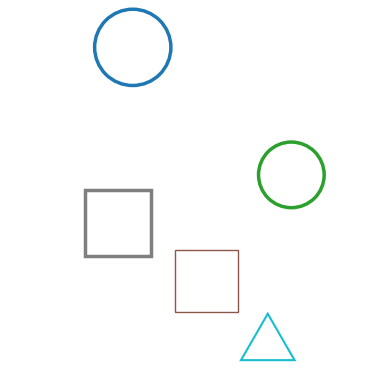[{"shape": "circle", "thickness": 2.5, "radius": 0.5, "center": [0.345, 0.877]}, {"shape": "circle", "thickness": 2.5, "radius": 0.43, "center": [0.757, 0.546]}, {"shape": "square", "thickness": 1, "radius": 0.41, "center": [0.537, 0.27]}, {"shape": "square", "thickness": 2.5, "radius": 0.42, "center": [0.307, 0.421]}, {"shape": "triangle", "thickness": 1.5, "radius": 0.4, "center": [0.695, 0.105]}]